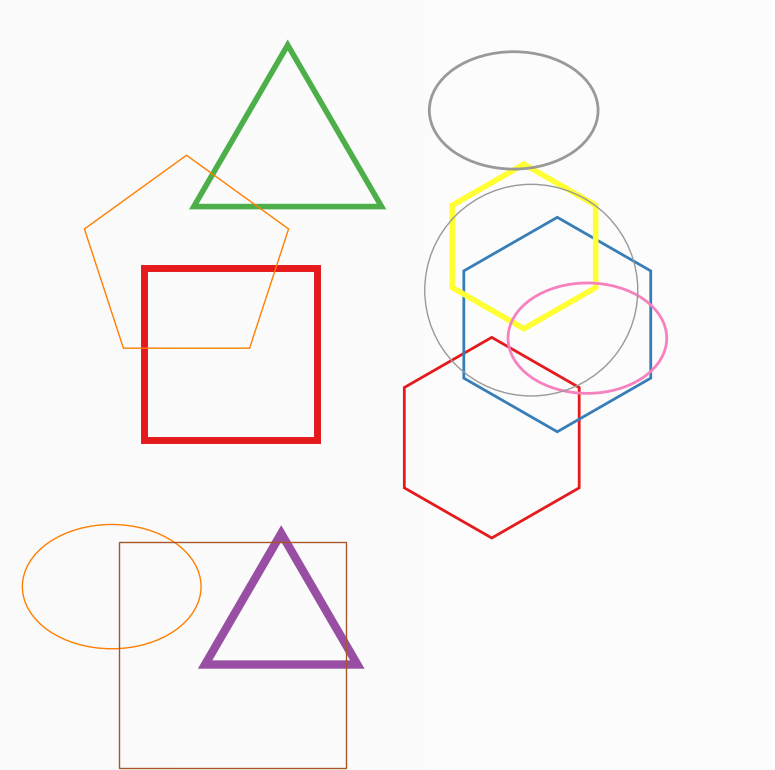[{"shape": "square", "thickness": 2.5, "radius": 0.56, "center": [0.297, 0.54]}, {"shape": "hexagon", "thickness": 1, "radius": 0.65, "center": [0.635, 0.432]}, {"shape": "hexagon", "thickness": 1, "radius": 0.7, "center": [0.719, 0.579]}, {"shape": "triangle", "thickness": 2, "radius": 0.7, "center": [0.371, 0.802]}, {"shape": "triangle", "thickness": 3, "radius": 0.57, "center": [0.363, 0.194]}, {"shape": "pentagon", "thickness": 0.5, "radius": 0.69, "center": [0.241, 0.66]}, {"shape": "oval", "thickness": 0.5, "radius": 0.58, "center": [0.144, 0.238]}, {"shape": "hexagon", "thickness": 2, "radius": 0.53, "center": [0.676, 0.68]}, {"shape": "square", "thickness": 0.5, "radius": 0.73, "center": [0.3, 0.15]}, {"shape": "oval", "thickness": 1, "radius": 0.51, "center": [0.758, 0.561]}, {"shape": "oval", "thickness": 1, "radius": 0.54, "center": [0.663, 0.857]}, {"shape": "circle", "thickness": 0.5, "radius": 0.69, "center": [0.685, 0.623]}]